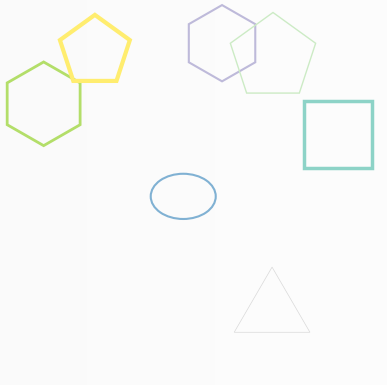[{"shape": "square", "thickness": 2.5, "radius": 0.43, "center": [0.872, 0.651]}, {"shape": "hexagon", "thickness": 1.5, "radius": 0.5, "center": [0.573, 0.888]}, {"shape": "oval", "thickness": 1.5, "radius": 0.42, "center": [0.473, 0.49]}, {"shape": "hexagon", "thickness": 2, "radius": 0.54, "center": [0.113, 0.73]}, {"shape": "triangle", "thickness": 0.5, "radius": 0.56, "center": [0.702, 0.193]}, {"shape": "pentagon", "thickness": 1, "radius": 0.58, "center": [0.704, 0.852]}, {"shape": "pentagon", "thickness": 3, "radius": 0.47, "center": [0.245, 0.867]}]